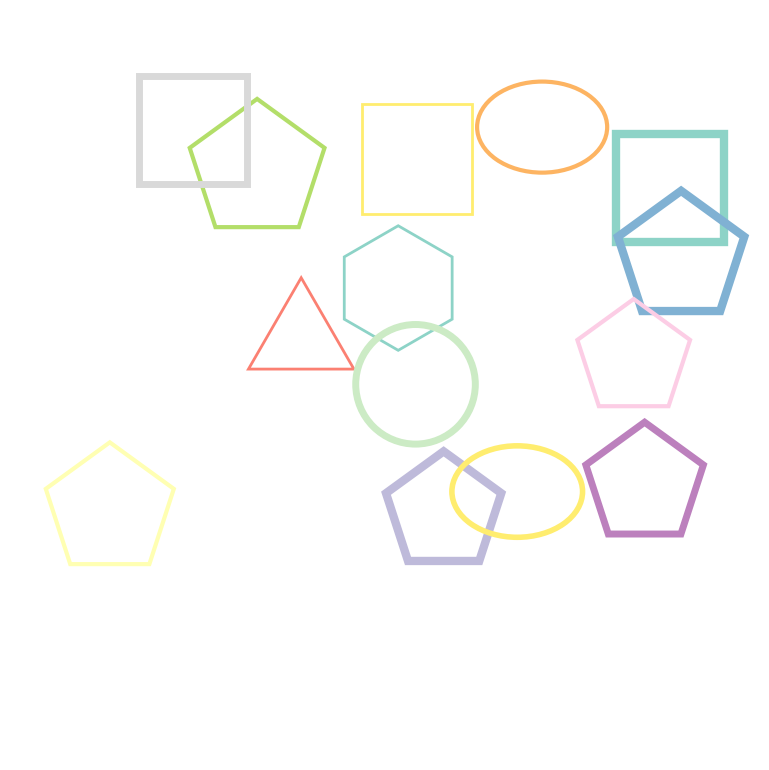[{"shape": "hexagon", "thickness": 1, "radius": 0.4, "center": [0.517, 0.626]}, {"shape": "square", "thickness": 3, "radius": 0.35, "center": [0.87, 0.756]}, {"shape": "pentagon", "thickness": 1.5, "radius": 0.44, "center": [0.143, 0.338]}, {"shape": "pentagon", "thickness": 3, "radius": 0.39, "center": [0.576, 0.335]}, {"shape": "triangle", "thickness": 1, "radius": 0.4, "center": [0.391, 0.56]}, {"shape": "pentagon", "thickness": 3, "radius": 0.43, "center": [0.885, 0.666]}, {"shape": "oval", "thickness": 1.5, "radius": 0.42, "center": [0.704, 0.835]}, {"shape": "pentagon", "thickness": 1.5, "radius": 0.46, "center": [0.334, 0.779]}, {"shape": "pentagon", "thickness": 1.5, "radius": 0.38, "center": [0.823, 0.535]}, {"shape": "square", "thickness": 2.5, "radius": 0.35, "center": [0.251, 0.831]}, {"shape": "pentagon", "thickness": 2.5, "radius": 0.4, "center": [0.837, 0.371]}, {"shape": "circle", "thickness": 2.5, "radius": 0.39, "center": [0.54, 0.501]}, {"shape": "square", "thickness": 1, "radius": 0.36, "center": [0.542, 0.794]}, {"shape": "oval", "thickness": 2, "radius": 0.42, "center": [0.672, 0.362]}]